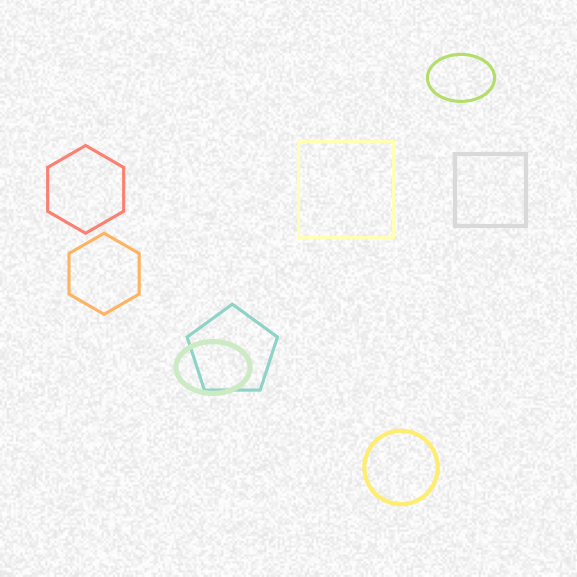[{"shape": "pentagon", "thickness": 1.5, "radius": 0.41, "center": [0.402, 0.39]}, {"shape": "square", "thickness": 1.5, "radius": 0.41, "center": [0.598, 0.672]}, {"shape": "hexagon", "thickness": 1.5, "radius": 0.38, "center": [0.148, 0.671]}, {"shape": "hexagon", "thickness": 1.5, "radius": 0.35, "center": [0.18, 0.525]}, {"shape": "oval", "thickness": 1.5, "radius": 0.29, "center": [0.798, 0.864]}, {"shape": "square", "thickness": 2, "radius": 0.31, "center": [0.849, 0.67]}, {"shape": "oval", "thickness": 2.5, "radius": 0.32, "center": [0.369, 0.363]}, {"shape": "circle", "thickness": 2, "radius": 0.32, "center": [0.694, 0.19]}]